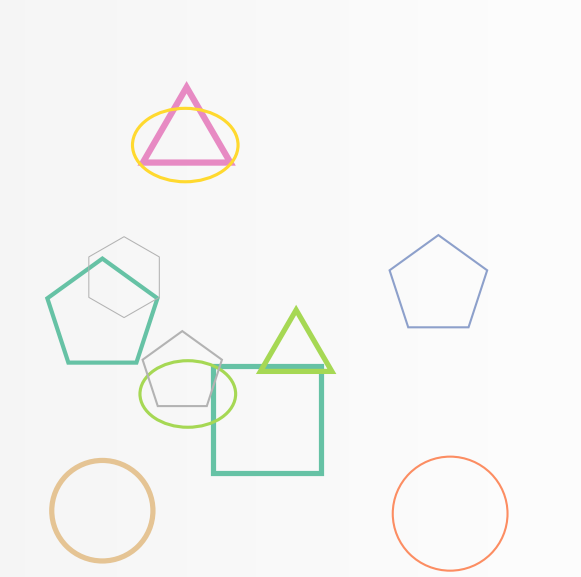[{"shape": "square", "thickness": 2.5, "radius": 0.46, "center": [0.459, 0.273]}, {"shape": "pentagon", "thickness": 2, "radius": 0.5, "center": [0.176, 0.452]}, {"shape": "circle", "thickness": 1, "radius": 0.49, "center": [0.774, 0.11]}, {"shape": "pentagon", "thickness": 1, "radius": 0.44, "center": [0.754, 0.504]}, {"shape": "triangle", "thickness": 3, "radius": 0.43, "center": [0.321, 0.761]}, {"shape": "oval", "thickness": 1.5, "radius": 0.41, "center": [0.323, 0.317]}, {"shape": "triangle", "thickness": 2.5, "radius": 0.35, "center": [0.509, 0.391]}, {"shape": "oval", "thickness": 1.5, "radius": 0.45, "center": [0.319, 0.748]}, {"shape": "circle", "thickness": 2.5, "radius": 0.44, "center": [0.176, 0.115]}, {"shape": "pentagon", "thickness": 1, "radius": 0.36, "center": [0.314, 0.354]}, {"shape": "hexagon", "thickness": 0.5, "radius": 0.35, "center": [0.213, 0.519]}]